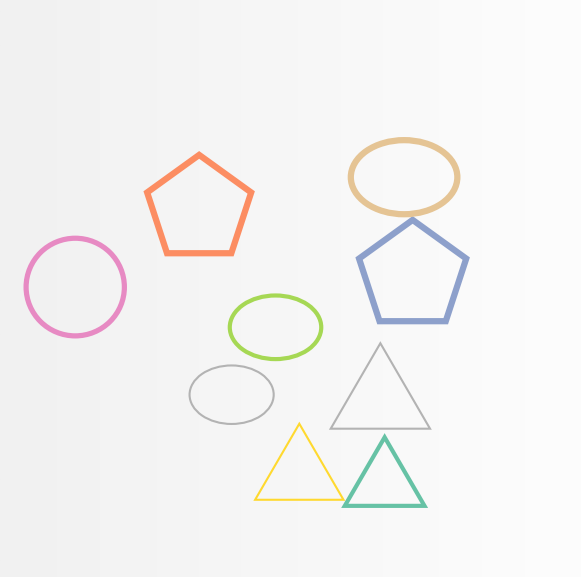[{"shape": "triangle", "thickness": 2, "radius": 0.4, "center": [0.662, 0.163]}, {"shape": "pentagon", "thickness": 3, "radius": 0.47, "center": [0.343, 0.637]}, {"shape": "pentagon", "thickness": 3, "radius": 0.48, "center": [0.71, 0.521]}, {"shape": "circle", "thickness": 2.5, "radius": 0.42, "center": [0.129, 0.502]}, {"shape": "oval", "thickness": 2, "radius": 0.39, "center": [0.474, 0.432]}, {"shape": "triangle", "thickness": 1, "radius": 0.44, "center": [0.515, 0.178]}, {"shape": "oval", "thickness": 3, "radius": 0.46, "center": [0.695, 0.692]}, {"shape": "oval", "thickness": 1, "radius": 0.36, "center": [0.399, 0.316]}, {"shape": "triangle", "thickness": 1, "radius": 0.49, "center": [0.654, 0.306]}]